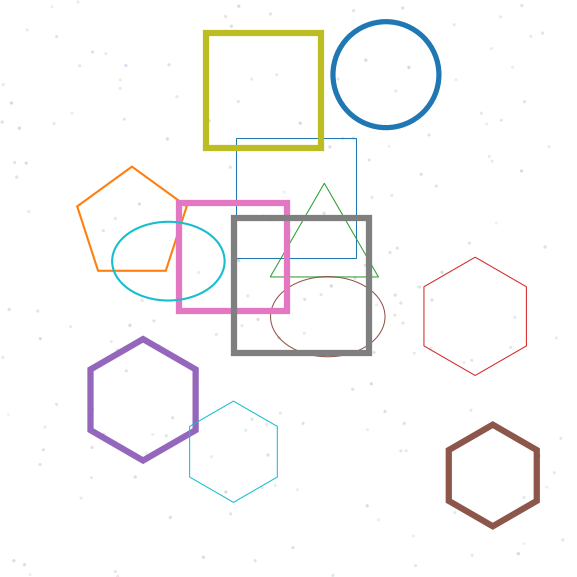[{"shape": "square", "thickness": 0.5, "radius": 0.52, "center": [0.513, 0.656]}, {"shape": "circle", "thickness": 2.5, "radius": 0.46, "center": [0.668, 0.87]}, {"shape": "pentagon", "thickness": 1, "radius": 0.5, "center": [0.228, 0.611]}, {"shape": "triangle", "thickness": 0.5, "radius": 0.54, "center": [0.562, 0.574]}, {"shape": "hexagon", "thickness": 0.5, "radius": 0.51, "center": [0.823, 0.451]}, {"shape": "hexagon", "thickness": 3, "radius": 0.53, "center": [0.248, 0.307]}, {"shape": "hexagon", "thickness": 3, "radius": 0.44, "center": [0.853, 0.176]}, {"shape": "oval", "thickness": 0.5, "radius": 0.5, "center": [0.568, 0.451]}, {"shape": "square", "thickness": 3, "radius": 0.47, "center": [0.403, 0.554]}, {"shape": "square", "thickness": 3, "radius": 0.59, "center": [0.522, 0.505]}, {"shape": "square", "thickness": 3, "radius": 0.5, "center": [0.456, 0.842]}, {"shape": "oval", "thickness": 1, "radius": 0.49, "center": [0.292, 0.547]}, {"shape": "hexagon", "thickness": 0.5, "radius": 0.44, "center": [0.404, 0.217]}]